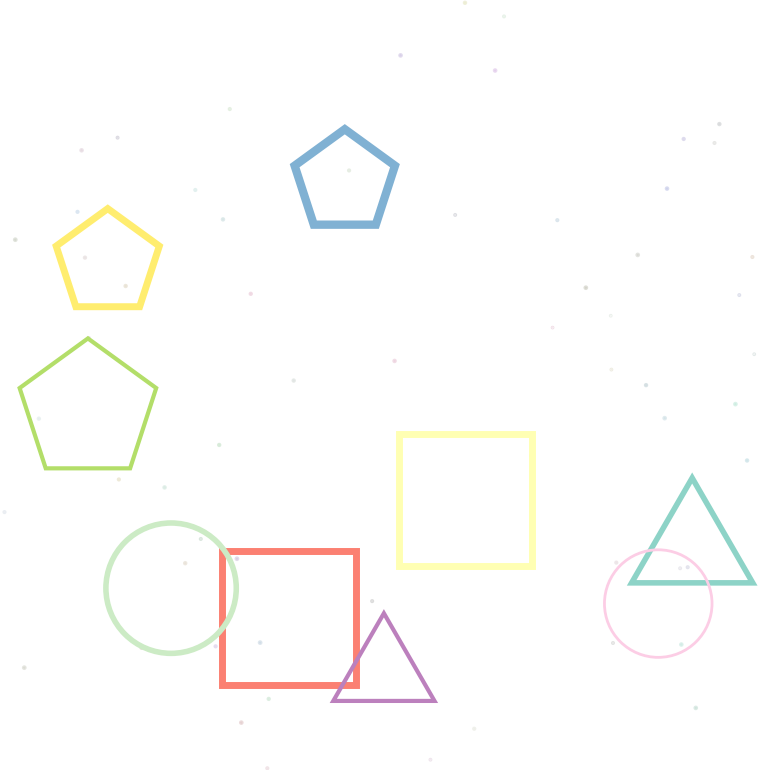[{"shape": "triangle", "thickness": 2, "radius": 0.45, "center": [0.899, 0.288]}, {"shape": "square", "thickness": 2.5, "radius": 0.43, "center": [0.605, 0.351]}, {"shape": "square", "thickness": 2.5, "radius": 0.44, "center": [0.375, 0.197]}, {"shape": "pentagon", "thickness": 3, "radius": 0.34, "center": [0.448, 0.764]}, {"shape": "pentagon", "thickness": 1.5, "radius": 0.47, "center": [0.114, 0.467]}, {"shape": "circle", "thickness": 1, "radius": 0.35, "center": [0.855, 0.216]}, {"shape": "triangle", "thickness": 1.5, "radius": 0.38, "center": [0.499, 0.128]}, {"shape": "circle", "thickness": 2, "radius": 0.42, "center": [0.222, 0.236]}, {"shape": "pentagon", "thickness": 2.5, "radius": 0.35, "center": [0.14, 0.659]}]